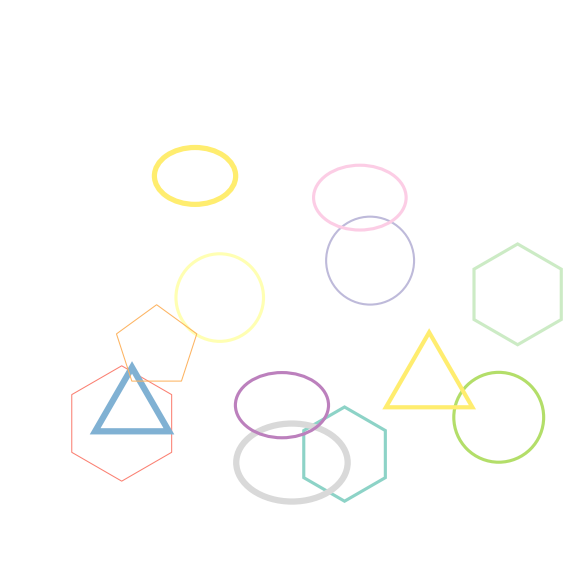[{"shape": "hexagon", "thickness": 1.5, "radius": 0.41, "center": [0.597, 0.213]}, {"shape": "circle", "thickness": 1.5, "radius": 0.38, "center": [0.38, 0.484]}, {"shape": "circle", "thickness": 1, "radius": 0.38, "center": [0.641, 0.548]}, {"shape": "hexagon", "thickness": 0.5, "radius": 0.5, "center": [0.211, 0.266]}, {"shape": "triangle", "thickness": 3, "radius": 0.37, "center": [0.229, 0.289]}, {"shape": "pentagon", "thickness": 0.5, "radius": 0.37, "center": [0.271, 0.398]}, {"shape": "circle", "thickness": 1.5, "radius": 0.39, "center": [0.864, 0.277]}, {"shape": "oval", "thickness": 1.5, "radius": 0.4, "center": [0.623, 0.657]}, {"shape": "oval", "thickness": 3, "radius": 0.48, "center": [0.506, 0.198]}, {"shape": "oval", "thickness": 1.5, "radius": 0.4, "center": [0.488, 0.298]}, {"shape": "hexagon", "thickness": 1.5, "radius": 0.44, "center": [0.896, 0.489]}, {"shape": "oval", "thickness": 2.5, "radius": 0.35, "center": [0.338, 0.694]}, {"shape": "triangle", "thickness": 2, "radius": 0.43, "center": [0.743, 0.337]}]